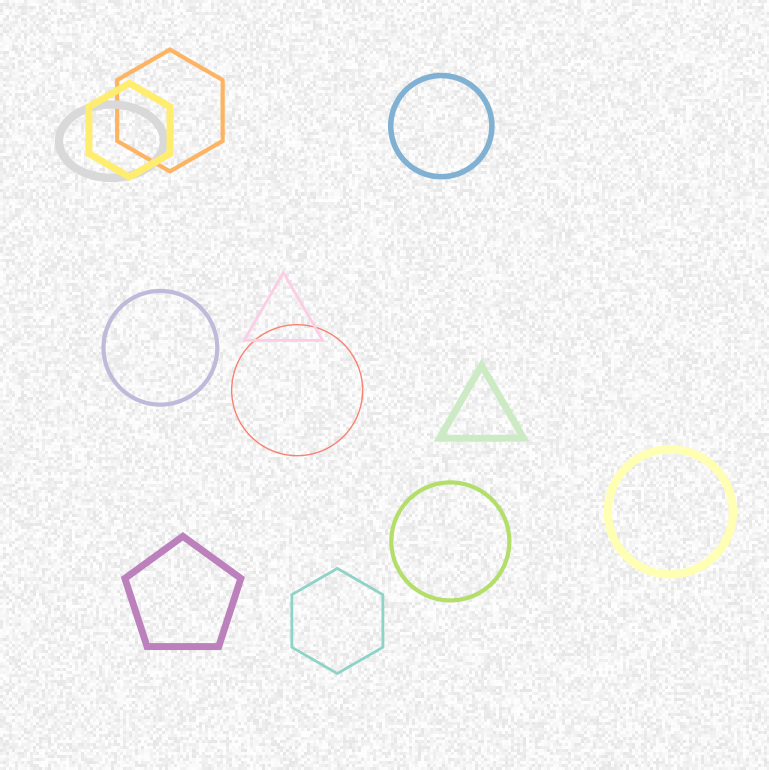[{"shape": "hexagon", "thickness": 1, "radius": 0.34, "center": [0.438, 0.194]}, {"shape": "circle", "thickness": 3, "radius": 0.41, "center": [0.871, 0.335]}, {"shape": "circle", "thickness": 1.5, "radius": 0.37, "center": [0.208, 0.548]}, {"shape": "circle", "thickness": 0.5, "radius": 0.43, "center": [0.386, 0.493]}, {"shape": "circle", "thickness": 2, "radius": 0.33, "center": [0.573, 0.836]}, {"shape": "hexagon", "thickness": 1.5, "radius": 0.4, "center": [0.221, 0.856]}, {"shape": "circle", "thickness": 1.5, "radius": 0.38, "center": [0.585, 0.297]}, {"shape": "triangle", "thickness": 1, "radius": 0.29, "center": [0.368, 0.587]}, {"shape": "oval", "thickness": 3, "radius": 0.34, "center": [0.145, 0.817]}, {"shape": "pentagon", "thickness": 2.5, "radius": 0.4, "center": [0.238, 0.224]}, {"shape": "triangle", "thickness": 2.5, "radius": 0.32, "center": [0.625, 0.462]}, {"shape": "hexagon", "thickness": 2.5, "radius": 0.3, "center": [0.168, 0.831]}]